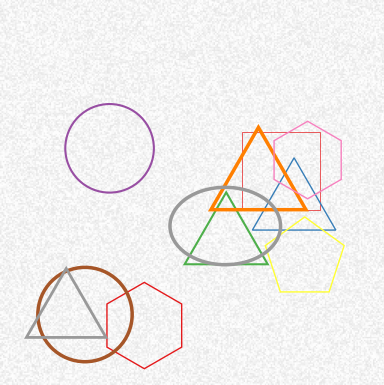[{"shape": "hexagon", "thickness": 1, "radius": 0.56, "center": [0.375, 0.154]}, {"shape": "square", "thickness": 0.5, "radius": 0.51, "center": [0.73, 0.555]}, {"shape": "triangle", "thickness": 1, "radius": 0.63, "center": [0.764, 0.465]}, {"shape": "triangle", "thickness": 1.5, "radius": 0.62, "center": [0.588, 0.376]}, {"shape": "circle", "thickness": 1.5, "radius": 0.58, "center": [0.285, 0.615]}, {"shape": "triangle", "thickness": 2.5, "radius": 0.71, "center": [0.671, 0.527]}, {"shape": "pentagon", "thickness": 1, "radius": 0.54, "center": [0.792, 0.329]}, {"shape": "circle", "thickness": 2.5, "radius": 0.61, "center": [0.221, 0.183]}, {"shape": "hexagon", "thickness": 1, "radius": 0.5, "center": [0.799, 0.584]}, {"shape": "triangle", "thickness": 2, "radius": 0.6, "center": [0.172, 0.183]}, {"shape": "oval", "thickness": 2.5, "radius": 0.72, "center": [0.585, 0.413]}]